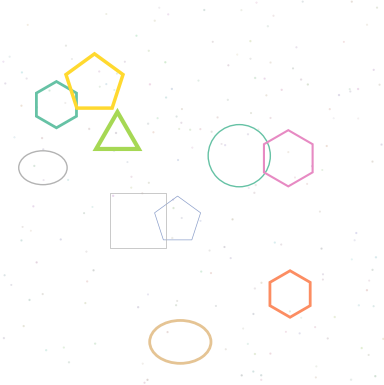[{"shape": "circle", "thickness": 1, "radius": 0.4, "center": [0.621, 0.596]}, {"shape": "hexagon", "thickness": 2, "radius": 0.3, "center": [0.147, 0.728]}, {"shape": "hexagon", "thickness": 2, "radius": 0.3, "center": [0.753, 0.236]}, {"shape": "pentagon", "thickness": 0.5, "radius": 0.31, "center": [0.461, 0.428]}, {"shape": "hexagon", "thickness": 1.5, "radius": 0.36, "center": [0.749, 0.589]}, {"shape": "triangle", "thickness": 3, "radius": 0.32, "center": [0.305, 0.645]}, {"shape": "pentagon", "thickness": 2.5, "radius": 0.39, "center": [0.245, 0.782]}, {"shape": "oval", "thickness": 2, "radius": 0.4, "center": [0.468, 0.112]}, {"shape": "square", "thickness": 0.5, "radius": 0.36, "center": [0.358, 0.428]}, {"shape": "oval", "thickness": 1, "radius": 0.31, "center": [0.112, 0.564]}]